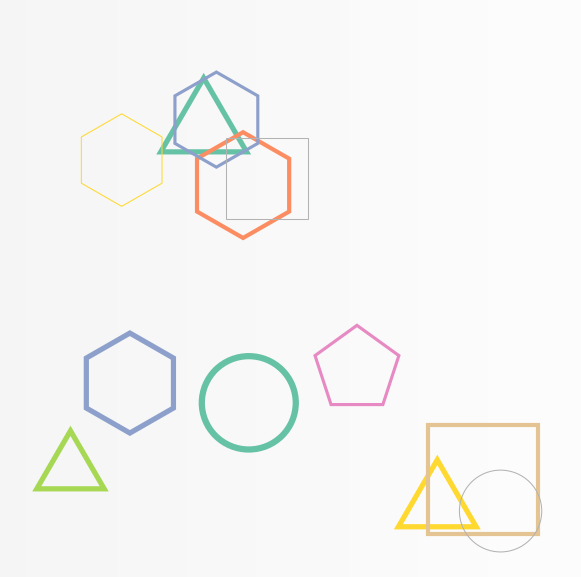[{"shape": "circle", "thickness": 3, "radius": 0.4, "center": [0.428, 0.302]}, {"shape": "triangle", "thickness": 2.5, "radius": 0.43, "center": [0.35, 0.779]}, {"shape": "hexagon", "thickness": 2, "radius": 0.46, "center": [0.418, 0.679]}, {"shape": "hexagon", "thickness": 2.5, "radius": 0.43, "center": [0.223, 0.336]}, {"shape": "hexagon", "thickness": 1.5, "radius": 0.41, "center": [0.372, 0.792]}, {"shape": "pentagon", "thickness": 1.5, "radius": 0.38, "center": [0.614, 0.36]}, {"shape": "triangle", "thickness": 2.5, "radius": 0.33, "center": [0.121, 0.186]}, {"shape": "hexagon", "thickness": 0.5, "radius": 0.4, "center": [0.209, 0.722]}, {"shape": "triangle", "thickness": 2.5, "radius": 0.39, "center": [0.752, 0.126]}, {"shape": "square", "thickness": 2, "radius": 0.47, "center": [0.831, 0.169]}, {"shape": "circle", "thickness": 0.5, "radius": 0.35, "center": [0.861, 0.114]}, {"shape": "square", "thickness": 0.5, "radius": 0.35, "center": [0.46, 0.69]}]